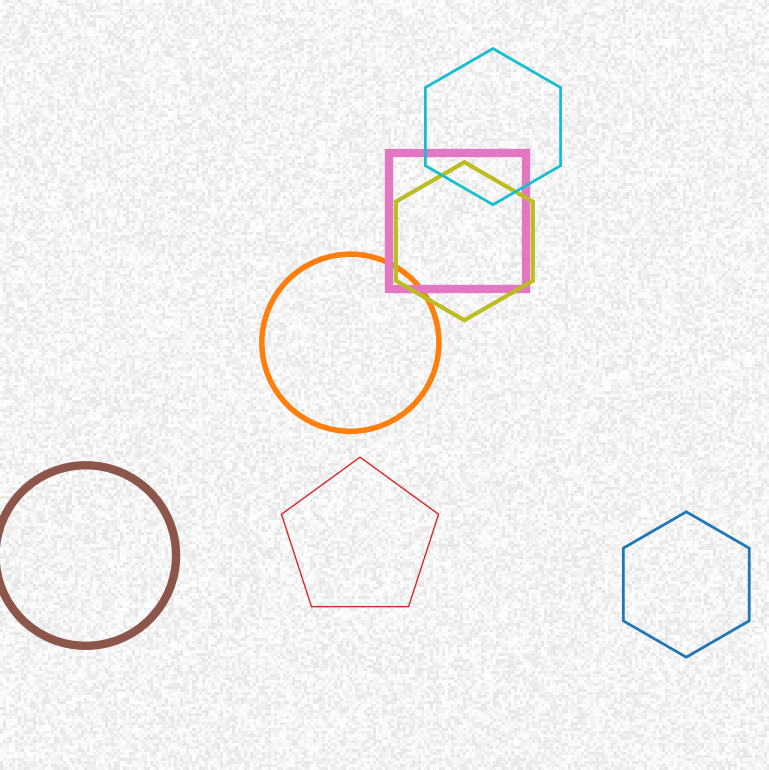[{"shape": "hexagon", "thickness": 1, "radius": 0.47, "center": [0.891, 0.241]}, {"shape": "circle", "thickness": 2, "radius": 0.58, "center": [0.455, 0.555]}, {"shape": "pentagon", "thickness": 0.5, "radius": 0.54, "center": [0.468, 0.299]}, {"shape": "circle", "thickness": 3, "radius": 0.59, "center": [0.111, 0.279]}, {"shape": "square", "thickness": 3, "radius": 0.44, "center": [0.594, 0.713]}, {"shape": "hexagon", "thickness": 1.5, "radius": 0.51, "center": [0.603, 0.687]}, {"shape": "hexagon", "thickness": 1, "radius": 0.51, "center": [0.64, 0.836]}]